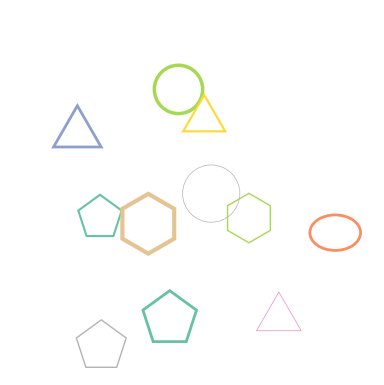[{"shape": "pentagon", "thickness": 2, "radius": 0.37, "center": [0.441, 0.172]}, {"shape": "pentagon", "thickness": 1.5, "radius": 0.3, "center": [0.26, 0.435]}, {"shape": "oval", "thickness": 2, "radius": 0.33, "center": [0.871, 0.396]}, {"shape": "triangle", "thickness": 2, "radius": 0.36, "center": [0.201, 0.654]}, {"shape": "triangle", "thickness": 0.5, "radius": 0.34, "center": [0.724, 0.174]}, {"shape": "hexagon", "thickness": 1, "radius": 0.32, "center": [0.647, 0.434]}, {"shape": "circle", "thickness": 2.5, "radius": 0.31, "center": [0.464, 0.768]}, {"shape": "triangle", "thickness": 1.5, "radius": 0.31, "center": [0.53, 0.69]}, {"shape": "hexagon", "thickness": 3, "radius": 0.39, "center": [0.385, 0.419]}, {"shape": "circle", "thickness": 0.5, "radius": 0.37, "center": [0.549, 0.497]}, {"shape": "pentagon", "thickness": 1, "radius": 0.34, "center": [0.263, 0.101]}]